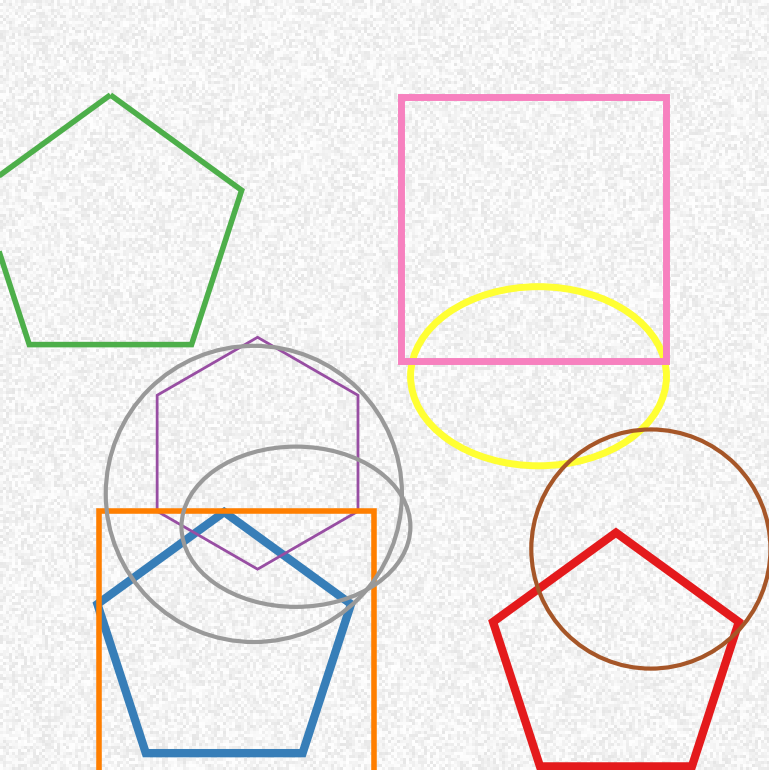[{"shape": "pentagon", "thickness": 3, "radius": 0.84, "center": [0.8, 0.14]}, {"shape": "pentagon", "thickness": 3, "radius": 0.87, "center": [0.291, 0.162]}, {"shape": "pentagon", "thickness": 2, "radius": 0.9, "center": [0.143, 0.697]}, {"shape": "hexagon", "thickness": 1, "radius": 0.75, "center": [0.335, 0.411]}, {"shape": "square", "thickness": 2, "radius": 0.89, "center": [0.308, 0.158]}, {"shape": "oval", "thickness": 2.5, "radius": 0.83, "center": [0.699, 0.511]}, {"shape": "circle", "thickness": 1.5, "radius": 0.78, "center": [0.845, 0.287]}, {"shape": "square", "thickness": 2.5, "radius": 0.86, "center": [0.693, 0.702]}, {"shape": "oval", "thickness": 1.5, "radius": 0.74, "center": [0.384, 0.316]}, {"shape": "circle", "thickness": 1.5, "radius": 0.96, "center": [0.33, 0.359]}]